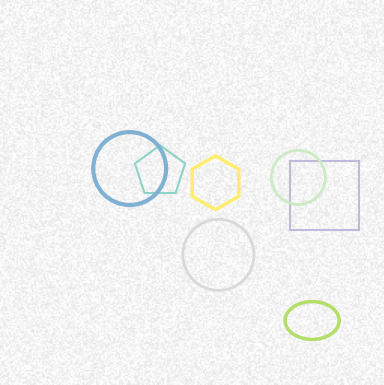[{"shape": "pentagon", "thickness": 1.5, "radius": 0.34, "center": [0.416, 0.554]}, {"shape": "square", "thickness": 1.5, "radius": 0.45, "center": [0.843, 0.493]}, {"shape": "circle", "thickness": 3, "radius": 0.47, "center": [0.337, 0.562]}, {"shape": "oval", "thickness": 2.5, "radius": 0.35, "center": [0.811, 0.168]}, {"shape": "circle", "thickness": 2, "radius": 0.46, "center": [0.567, 0.338]}, {"shape": "circle", "thickness": 2, "radius": 0.35, "center": [0.775, 0.539]}, {"shape": "hexagon", "thickness": 2.5, "radius": 0.35, "center": [0.56, 0.525]}]